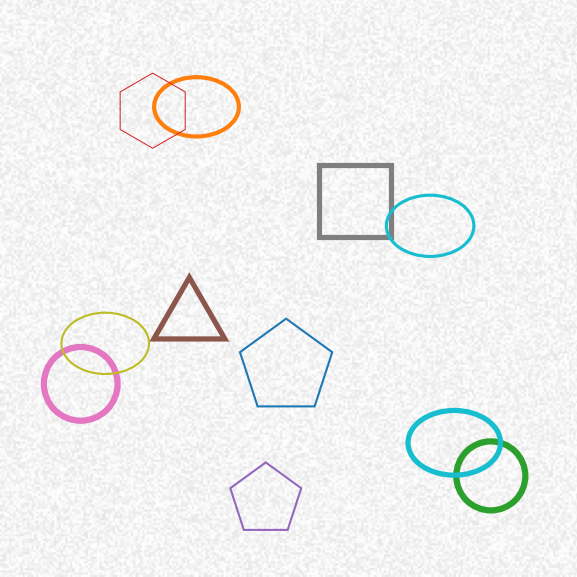[{"shape": "pentagon", "thickness": 1, "radius": 0.42, "center": [0.495, 0.363]}, {"shape": "oval", "thickness": 2, "radius": 0.37, "center": [0.34, 0.814]}, {"shape": "circle", "thickness": 3, "radius": 0.3, "center": [0.85, 0.175]}, {"shape": "hexagon", "thickness": 0.5, "radius": 0.33, "center": [0.264, 0.807]}, {"shape": "pentagon", "thickness": 1, "radius": 0.32, "center": [0.46, 0.134]}, {"shape": "triangle", "thickness": 2.5, "radius": 0.36, "center": [0.328, 0.448]}, {"shape": "circle", "thickness": 3, "radius": 0.32, "center": [0.14, 0.334]}, {"shape": "square", "thickness": 2.5, "radius": 0.31, "center": [0.614, 0.651]}, {"shape": "oval", "thickness": 1, "radius": 0.38, "center": [0.182, 0.405]}, {"shape": "oval", "thickness": 2.5, "radius": 0.4, "center": [0.787, 0.232]}, {"shape": "oval", "thickness": 1.5, "radius": 0.38, "center": [0.745, 0.608]}]